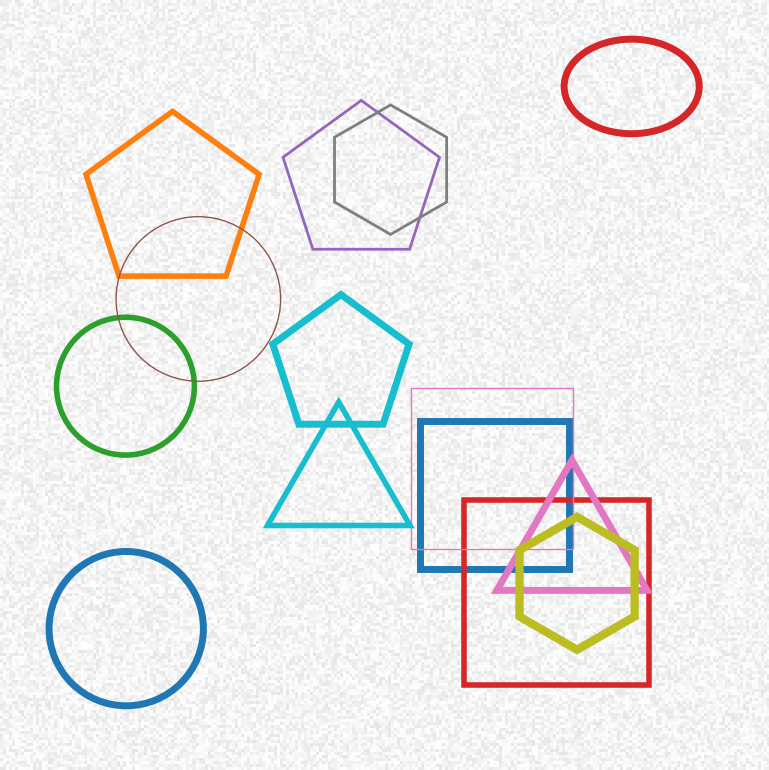[{"shape": "square", "thickness": 2.5, "radius": 0.48, "center": [0.643, 0.357]}, {"shape": "circle", "thickness": 2.5, "radius": 0.5, "center": [0.164, 0.184]}, {"shape": "pentagon", "thickness": 2, "radius": 0.59, "center": [0.224, 0.737]}, {"shape": "circle", "thickness": 2, "radius": 0.45, "center": [0.163, 0.498]}, {"shape": "square", "thickness": 2, "radius": 0.6, "center": [0.723, 0.231]}, {"shape": "oval", "thickness": 2.5, "radius": 0.44, "center": [0.82, 0.888]}, {"shape": "pentagon", "thickness": 1, "radius": 0.53, "center": [0.469, 0.763]}, {"shape": "circle", "thickness": 0.5, "radius": 0.53, "center": [0.258, 0.612]}, {"shape": "triangle", "thickness": 2.5, "radius": 0.56, "center": [0.743, 0.29]}, {"shape": "square", "thickness": 0.5, "radius": 0.52, "center": [0.639, 0.391]}, {"shape": "hexagon", "thickness": 1, "radius": 0.42, "center": [0.507, 0.78]}, {"shape": "hexagon", "thickness": 3, "radius": 0.43, "center": [0.749, 0.242]}, {"shape": "triangle", "thickness": 2, "radius": 0.53, "center": [0.44, 0.371]}, {"shape": "pentagon", "thickness": 2.5, "radius": 0.47, "center": [0.443, 0.524]}]